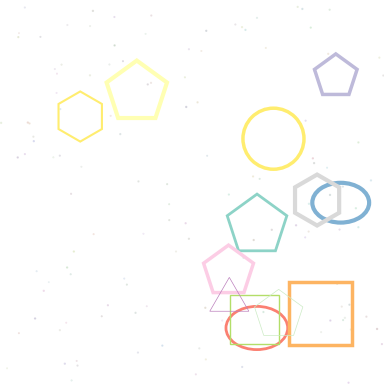[{"shape": "pentagon", "thickness": 2, "radius": 0.41, "center": [0.668, 0.414]}, {"shape": "pentagon", "thickness": 3, "radius": 0.41, "center": [0.355, 0.76]}, {"shape": "pentagon", "thickness": 2.5, "radius": 0.29, "center": [0.872, 0.802]}, {"shape": "oval", "thickness": 2, "radius": 0.4, "center": [0.667, 0.148]}, {"shape": "oval", "thickness": 3, "radius": 0.37, "center": [0.885, 0.474]}, {"shape": "square", "thickness": 2.5, "radius": 0.41, "center": [0.832, 0.185]}, {"shape": "square", "thickness": 1, "radius": 0.32, "center": [0.66, 0.169]}, {"shape": "pentagon", "thickness": 2.5, "radius": 0.34, "center": [0.594, 0.295]}, {"shape": "hexagon", "thickness": 3, "radius": 0.33, "center": [0.824, 0.48]}, {"shape": "triangle", "thickness": 0.5, "radius": 0.29, "center": [0.596, 0.221]}, {"shape": "pentagon", "thickness": 0.5, "radius": 0.33, "center": [0.724, 0.182]}, {"shape": "hexagon", "thickness": 1.5, "radius": 0.33, "center": [0.208, 0.697]}, {"shape": "circle", "thickness": 2.5, "radius": 0.4, "center": [0.71, 0.64]}]